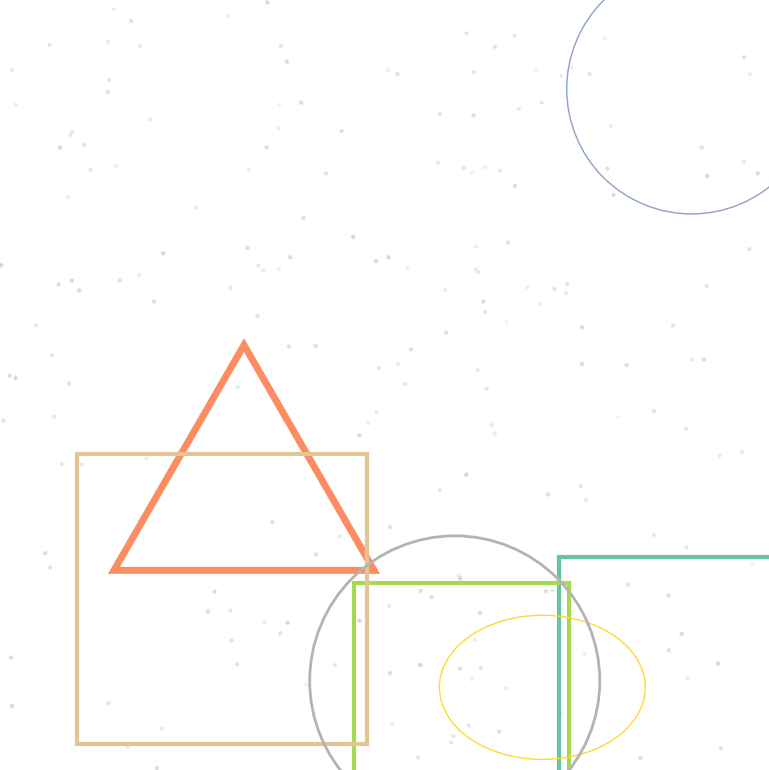[{"shape": "square", "thickness": 1.5, "radius": 0.75, "center": [0.875, 0.127]}, {"shape": "triangle", "thickness": 2.5, "radius": 0.98, "center": [0.317, 0.357]}, {"shape": "circle", "thickness": 0.5, "radius": 0.81, "center": [0.898, 0.884]}, {"shape": "square", "thickness": 1.5, "radius": 0.7, "center": [0.599, 0.103]}, {"shape": "oval", "thickness": 0.5, "radius": 0.67, "center": [0.704, 0.107]}, {"shape": "square", "thickness": 1.5, "radius": 0.94, "center": [0.289, 0.223]}, {"shape": "circle", "thickness": 1, "radius": 0.94, "center": [0.591, 0.116]}]